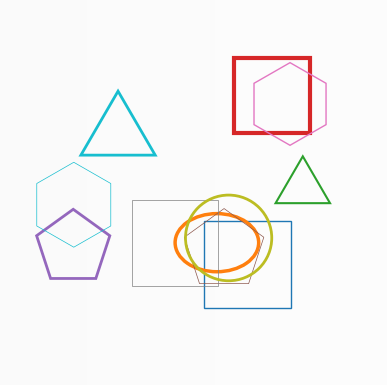[{"shape": "square", "thickness": 1, "radius": 0.56, "center": [0.639, 0.313]}, {"shape": "oval", "thickness": 2.5, "radius": 0.54, "center": [0.56, 0.37]}, {"shape": "triangle", "thickness": 1.5, "radius": 0.41, "center": [0.781, 0.513]}, {"shape": "square", "thickness": 3, "radius": 0.49, "center": [0.702, 0.753]}, {"shape": "pentagon", "thickness": 2, "radius": 0.5, "center": [0.189, 0.357]}, {"shape": "pentagon", "thickness": 0.5, "radius": 0.54, "center": [0.578, 0.35]}, {"shape": "hexagon", "thickness": 1, "radius": 0.54, "center": [0.748, 0.73]}, {"shape": "square", "thickness": 0.5, "radius": 0.56, "center": [0.451, 0.369]}, {"shape": "circle", "thickness": 2, "radius": 0.56, "center": [0.59, 0.382]}, {"shape": "triangle", "thickness": 2, "radius": 0.55, "center": [0.305, 0.652]}, {"shape": "hexagon", "thickness": 0.5, "radius": 0.55, "center": [0.19, 0.468]}]